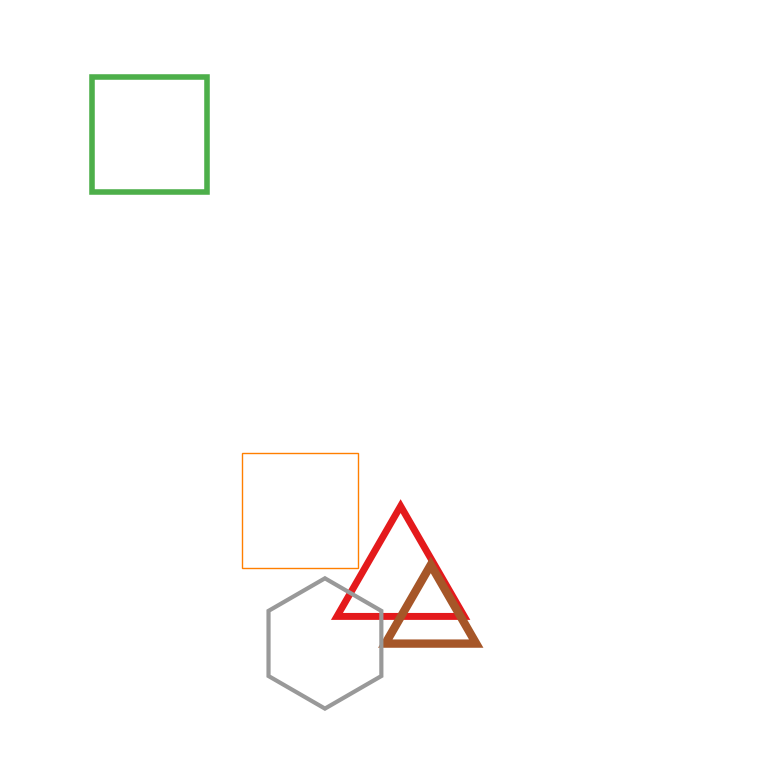[{"shape": "triangle", "thickness": 2.5, "radius": 0.48, "center": [0.52, 0.247]}, {"shape": "square", "thickness": 2, "radius": 0.37, "center": [0.194, 0.825]}, {"shape": "square", "thickness": 0.5, "radius": 0.37, "center": [0.39, 0.337]}, {"shape": "triangle", "thickness": 3, "radius": 0.34, "center": [0.559, 0.198]}, {"shape": "hexagon", "thickness": 1.5, "radius": 0.42, "center": [0.422, 0.164]}]